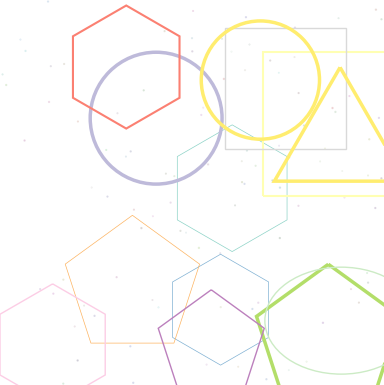[{"shape": "hexagon", "thickness": 0.5, "radius": 0.82, "center": [0.603, 0.511]}, {"shape": "square", "thickness": 1.5, "radius": 0.93, "center": [0.869, 0.677]}, {"shape": "circle", "thickness": 2.5, "radius": 0.86, "center": [0.406, 0.693]}, {"shape": "hexagon", "thickness": 1.5, "radius": 0.8, "center": [0.328, 0.826]}, {"shape": "hexagon", "thickness": 0.5, "radius": 0.72, "center": [0.573, 0.196]}, {"shape": "pentagon", "thickness": 0.5, "radius": 0.92, "center": [0.344, 0.257]}, {"shape": "pentagon", "thickness": 2.5, "radius": 0.98, "center": [0.853, 0.118]}, {"shape": "hexagon", "thickness": 1, "radius": 0.79, "center": [0.137, 0.105]}, {"shape": "square", "thickness": 1, "radius": 0.79, "center": [0.742, 0.771]}, {"shape": "pentagon", "thickness": 1, "radius": 0.72, "center": [0.549, 0.103]}, {"shape": "oval", "thickness": 1, "radius": 0.99, "center": [0.886, 0.167]}, {"shape": "circle", "thickness": 2.5, "radius": 0.77, "center": [0.676, 0.792]}, {"shape": "triangle", "thickness": 2.5, "radius": 0.99, "center": [0.883, 0.628]}]